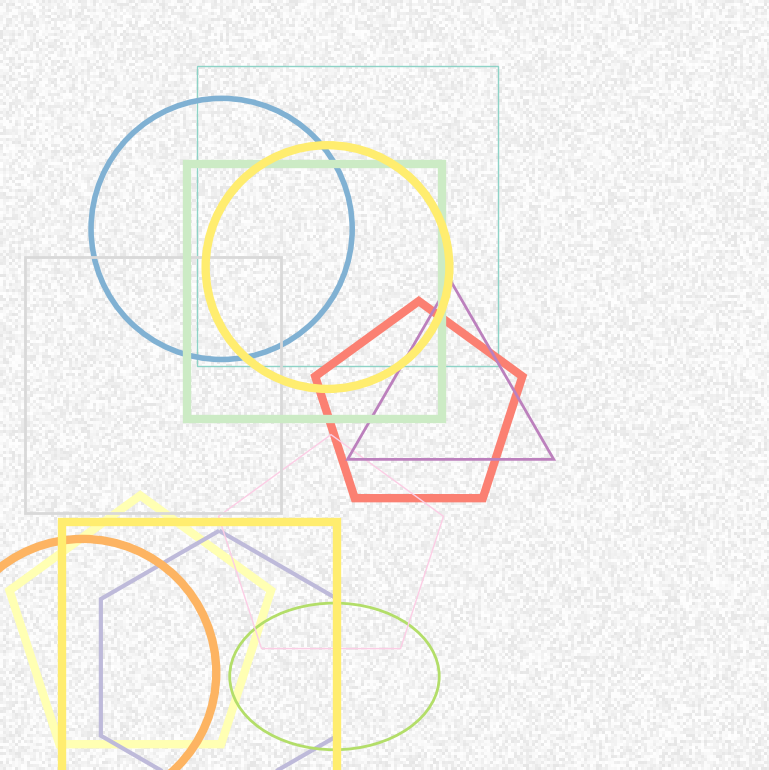[{"shape": "square", "thickness": 0.5, "radius": 0.98, "center": [0.452, 0.72]}, {"shape": "pentagon", "thickness": 3, "radius": 0.89, "center": [0.182, 0.178]}, {"shape": "hexagon", "thickness": 1.5, "radius": 0.89, "center": [0.285, 0.133]}, {"shape": "pentagon", "thickness": 3, "radius": 0.71, "center": [0.544, 0.467]}, {"shape": "circle", "thickness": 2, "radius": 0.85, "center": [0.288, 0.703]}, {"shape": "circle", "thickness": 3, "radius": 0.87, "center": [0.107, 0.127]}, {"shape": "oval", "thickness": 1, "radius": 0.68, "center": [0.434, 0.122]}, {"shape": "pentagon", "thickness": 0.5, "radius": 0.77, "center": [0.43, 0.282]}, {"shape": "square", "thickness": 1, "radius": 0.83, "center": [0.198, 0.5]}, {"shape": "triangle", "thickness": 1, "radius": 0.77, "center": [0.585, 0.481]}, {"shape": "square", "thickness": 3, "radius": 0.83, "center": [0.408, 0.621]}, {"shape": "circle", "thickness": 3, "radius": 0.79, "center": [0.425, 0.653]}, {"shape": "square", "thickness": 3, "radius": 0.89, "center": [0.259, 0.144]}]